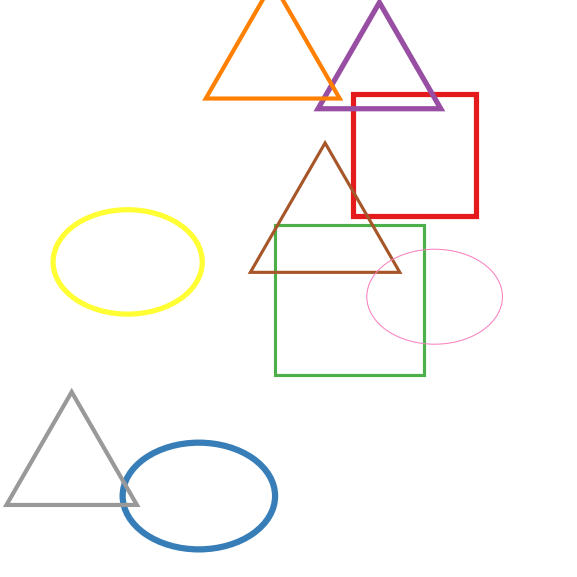[{"shape": "square", "thickness": 2.5, "radius": 0.53, "center": [0.718, 0.731]}, {"shape": "oval", "thickness": 3, "radius": 0.66, "center": [0.344, 0.14]}, {"shape": "square", "thickness": 1.5, "radius": 0.65, "center": [0.605, 0.479]}, {"shape": "triangle", "thickness": 2.5, "radius": 0.61, "center": [0.657, 0.872]}, {"shape": "triangle", "thickness": 2, "radius": 0.67, "center": [0.472, 0.895]}, {"shape": "oval", "thickness": 2.5, "radius": 0.65, "center": [0.221, 0.546]}, {"shape": "triangle", "thickness": 1.5, "radius": 0.75, "center": [0.563, 0.602]}, {"shape": "oval", "thickness": 0.5, "radius": 0.59, "center": [0.753, 0.485]}, {"shape": "triangle", "thickness": 2, "radius": 0.65, "center": [0.124, 0.19]}]